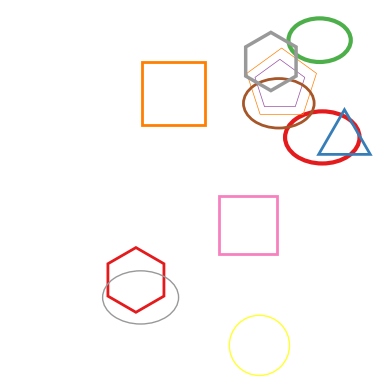[{"shape": "oval", "thickness": 3, "radius": 0.48, "center": [0.837, 0.643]}, {"shape": "hexagon", "thickness": 2, "radius": 0.42, "center": [0.353, 0.273]}, {"shape": "triangle", "thickness": 2, "radius": 0.39, "center": [0.895, 0.638]}, {"shape": "oval", "thickness": 3, "radius": 0.4, "center": [0.83, 0.896]}, {"shape": "pentagon", "thickness": 0.5, "radius": 0.34, "center": [0.727, 0.778]}, {"shape": "square", "thickness": 2, "radius": 0.41, "center": [0.451, 0.758]}, {"shape": "pentagon", "thickness": 0.5, "radius": 0.48, "center": [0.731, 0.78]}, {"shape": "circle", "thickness": 1, "radius": 0.39, "center": [0.674, 0.103]}, {"shape": "oval", "thickness": 2, "radius": 0.46, "center": [0.724, 0.732]}, {"shape": "square", "thickness": 2, "radius": 0.38, "center": [0.644, 0.416]}, {"shape": "oval", "thickness": 1, "radius": 0.49, "center": [0.365, 0.228]}, {"shape": "hexagon", "thickness": 2.5, "radius": 0.38, "center": [0.704, 0.84]}]